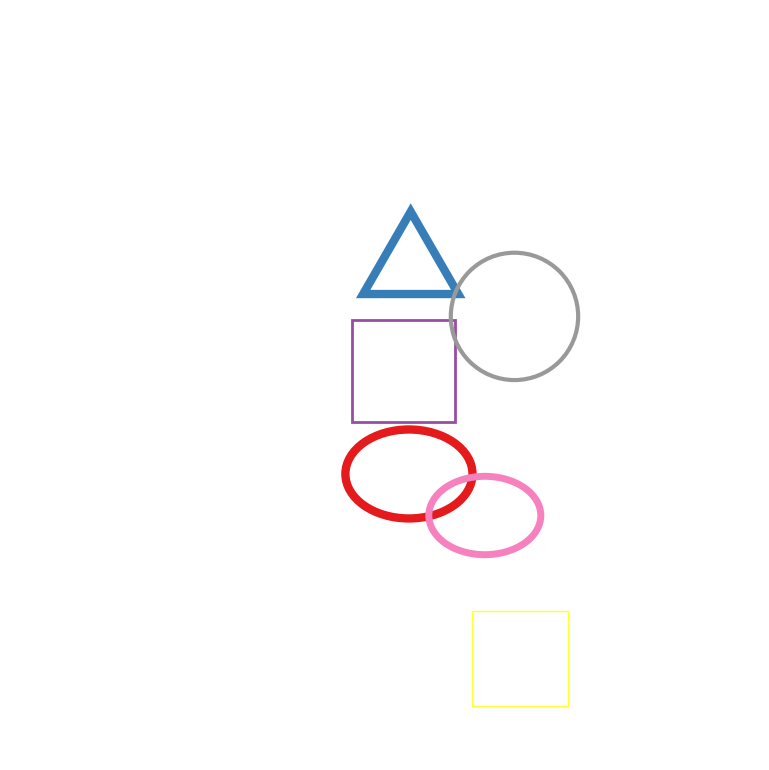[{"shape": "oval", "thickness": 3, "radius": 0.41, "center": [0.531, 0.384]}, {"shape": "triangle", "thickness": 3, "radius": 0.36, "center": [0.533, 0.654]}, {"shape": "square", "thickness": 1, "radius": 0.33, "center": [0.524, 0.518]}, {"shape": "square", "thickness": 0.5, "radius": 0.31, "center": [0.675, 0.145]}, {"shape": "oval", "thickness": 2.5, "radius": 0.36, "center": [0.63, 0.331]}, {"shape": "circle", "thickness": 1.5, "radius": 0.41, "center": [0.668, 0.589]}]